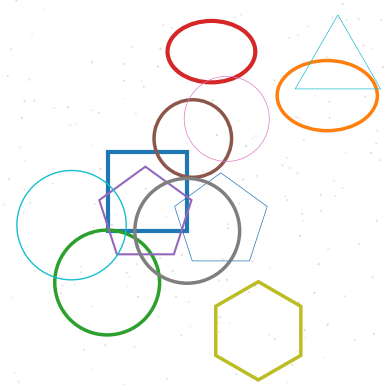[{"shape": "square", "thickness": 3, "radius": 0.51, "center": [0.383, 0.502]}, {"shape": "pentagon", "thickness": 0.5, "radius": 0.63, "center": [0.574, 0.425]}, {"shape": "oval", "thickness": 2.5, "radius": 0.65, "center": [0.85, 0.752]}, {"shape": "circle", "thickness": 2.5, "radius": 0.68, "center": [0.278, 0.266]}, {"shape": "oval", "thickness": 3, "radius": 0.57, "center": [0.549, 0.866]}, {"shape": "pentagon", "thickness": 1.5, "radius": 0.63, "center": [0.378, 0.441]}, {"shape": "circle", "thickness": 2.5, "radius": 0.5, "center": [0.501, 0.64]}, {"shape": "circle", "thickness": 0.5, "radius": 0.55, "center": [0.589, 0.691]}, {"shape": "circle", "thickness": 2.5, "radius": 0.68, "center": [0.486, 0.4]}, {"shape": "hexagon", "thickness": 2.5, "radius": 0.64, "center": [0.671, 0.141]}, {"shape": "triangle", "thickness": 0.5, "radius": 0.64, "center": [0.878, 0.833]}, {"shape": "circle", "thickness": 1, "radius": 0.71, "center": [0.186, 0.415]}]